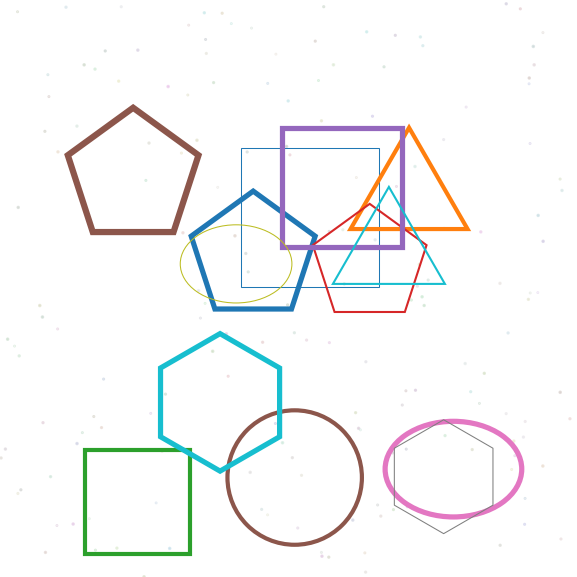[{"shape": "pentagon", "thickness": 2.5, "radius": 0.56, "center": [0.438, 0.555]}, {"shape": "square", "thickness": 0.5, "radius": 0.6, "center": [0.537, 0.623]}, {"shape": "triangle", "thickness": 2, "radius": 0.59, "center": [0.708, 0.661]}, {"shape": "square", "thickness": 2, "radius": 0.45, "center": [0.239, 0.13]}, {"shape": "pentagon", "thickness": 1, "radius": 0.52, "center": [0.64, 0.543]}, {"shape": "square", "thickness": 2.5, "radius": 0.52, "center": [0.593, 0.674]}, {"shape": "circle", "thickness": 2, "radius": 0.58, "center": [0.51, 0.172]}, {"shape": "pentagon", "thickness": 3, "radius": 0.59, "center": [0.231, 0.694]}, {"shape": "oval", "thickness": 2.5, "radius": 0.59, "center": [0.785, 0.187]}, {"shape": "hexagon", "thickness": 0.5, "radius": 0.49, "center": [0.768, 0.174]}, {"shape": "oval", "thickness": 0.5, "radius": 0.48, "center": [0.409, 0.542]}, {"shape": "hexagon", "thickness": 2.5, "radius": 0.6, "center": [0.381, 0.302]}, {"shape": "triangle", "thickness": 1, "radius": 0.56, "center": [0.673, 0.564]}]